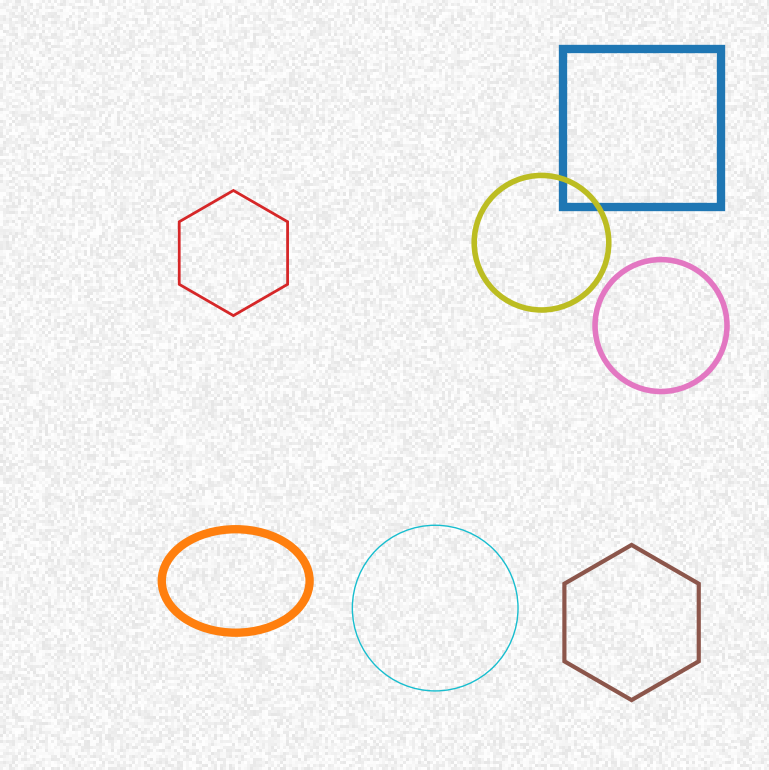[{"shape": "square", "thickness": 3, "radius": 0.51, "center": [0.834, 0.834]}, {"shape": "oval", "thickness": 3, "radius": 0.48, "center": [0.306, 0.246]}, {"shape": "hexagon", "thickness": 1, "radius": 0.41, "center": [0.303, 0.671]}, {"shape": "hexagon", "thickness": 1.5, "radius": 0.5, "center": [0.82, 0.192]}, {"shape": "circle", "thickness": 2, "radius": 0.43, "center": [0.858, 0.577]}, {"shape": "circle", "thickness": 2, "radius": 0.44, "center": [0.703, 0.685]}, {"shape": "circle", "thickness": 0.5, "radius": 0.54, "center": [0.565, 0.21]}]